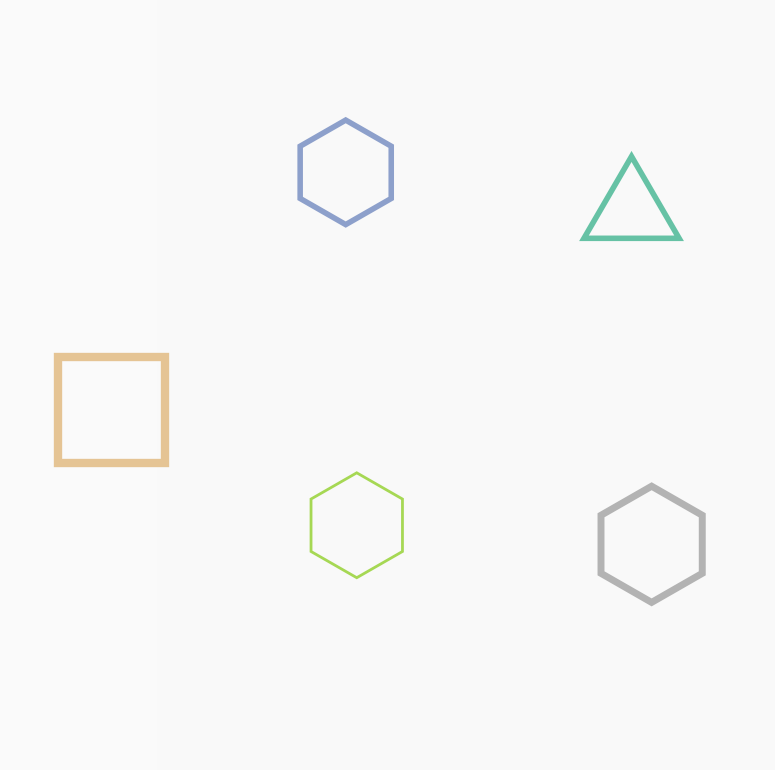[{"shape": "triangle", "thickness": 2, "radius": 0.35, "center": [0.815, 0.726]}, {"shape": "hexagon", "thickness": 2, "radius": 0.34, "center": [0.446, 0.776]}, {"shape": "hexagon", "thickness": 1, "radius": 0.34, "center": [0.46, 0.318]}, {"shape": "square", "thickness": 3, "radius": 0.34, "center": [0.144, 0.468]}, {"shape": "hexagon", "thickness": 2.5, "radius": 0.38, "center": [0.841, 0.293]}]